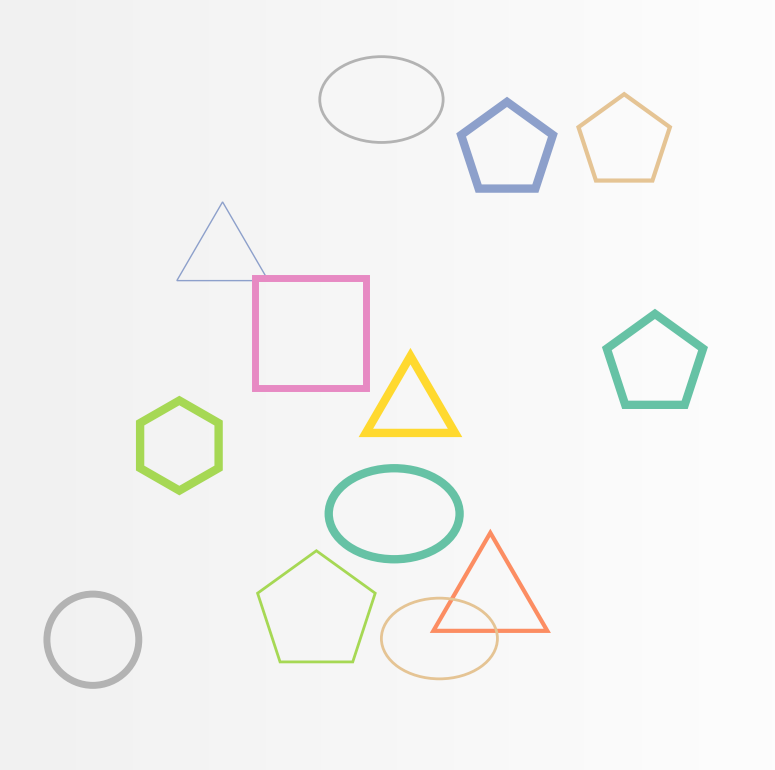[{"shape": "oval", "thickness": 3, "radius": 0.42, "center": [0.509, 0.333]}, {"shape": "pentagon", "thickness": 3, "radius": 0.33, "center": [0.845, 0.527]}, {"shape": "triangle", "thickness": 1.5, "radius": 0.42, "center": [0.633, 0.223]}, {"shape": "pentagon", "thickness": 3, "radius": 0.31, "center": [0.654, 0.805]}, {"shape": "triangle", "thickness": 0.5, "radius": 0.34, "center": [0.287, 0.67]}, {"shape": "square", "thickness": 2.5, "radius": 0.36, "center": [0.401, 0.567]}, {"shape": "pentagon", "thickness": 1, "radius": 0.4, "center": [0.408, 0.205]}, {"shape": "hexagon", "thickness": 3, "radius": 0.29, "center": [0.231, 0.421]}, {"shape": "triangle", "thickness": 3, "radius": 0.33, "center": [0.53, 0.471]}, {"shape": "pentagon", "thickness": 1.5, "radius": 0.31, "center": [0.805, 0.816]}, {"shape": "oval", "thickness": 1, "radius": 0.37, "center": [0.567, 0.171]}, {"shape": "oval", "thickness": 1, "radius": 0.4, "center": [0.492, 0.871]}, {"shape": "circle", "thickness": 2.5, "radius": 0.3, "center": [0.12, 0.169]}]